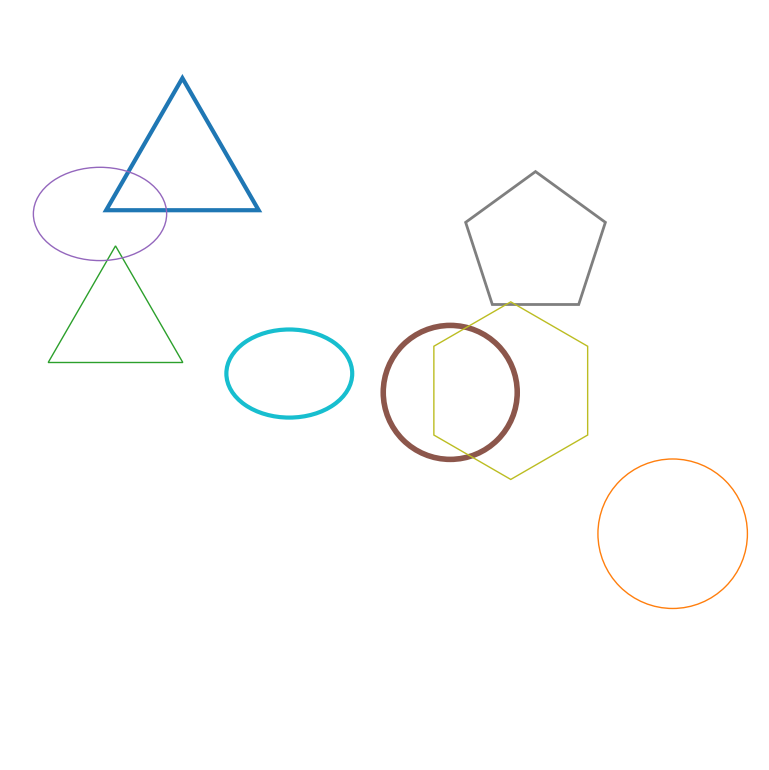[{"shape": "triangle", "thickness": 1.5, "radius": 0.57, "center": [0.237, 0.784]}, {"shape": "circle", "thickness": 0.5, "radius": 0.49, "center": [0.874, 0.307]}, {"shape": "triangle", "thickness": 0.5, "radius": 0.5, "center": [0.15, 0.58]}, {"shape": "oval", "thickness": 0.5, "radius": 0.43, "center": [0.13, 0.722]}, {"shape": "circle", "thickness": 2, "radius": 0.43, "center": [0.585, 0.49]}, {"shape": "pentagon", "thickness": 1, "radius": 0.48, "center": [0.695, 0.682]}, {"shape": "hexagon", "thickness": 0.5, "radius": 0.58, "center": [0.663, 0.493]}, {"shape": "oval", "thickness": 1.5, "radius": 0.41, "center": [0.376, 0.515]}]